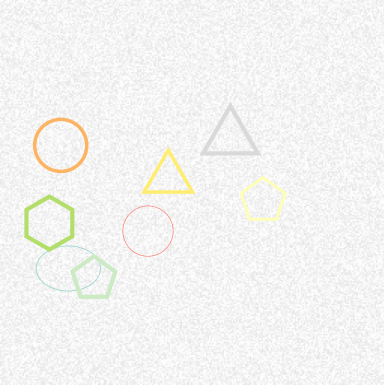[{"shape": "oval", "thickness": 0.5, "radius": 0.42, "center": [0.178, 0.303]}, {"shape": "pentagon", "thickness": 2, "radius": 0.3, "center": [0.683, 0.479]}, {"shape": "circle", "thickness": 0.5, "radius": 0.33, "center": [0.384, 0.4]}, {"shape": "circle", "thickness": 2.5, "radius": 0.34, "center": [0.158, 0.622]}, {"shape": "hexagon", "thickness": 3, "radius": 0.34, "center": [0.128, 0.421]}, {"shape": "triangle", "thickness": 3, "radius": 0.41, "center": [0.599, 0.643]}, {"shape": "pentagon", "thickness": 3, "radius": 0.29, "center": [0.244, 0.276]}, {"shape": "triangle", "thickness": 2.5, "radius": 0.36, "center": [0.437, 0.538]}]